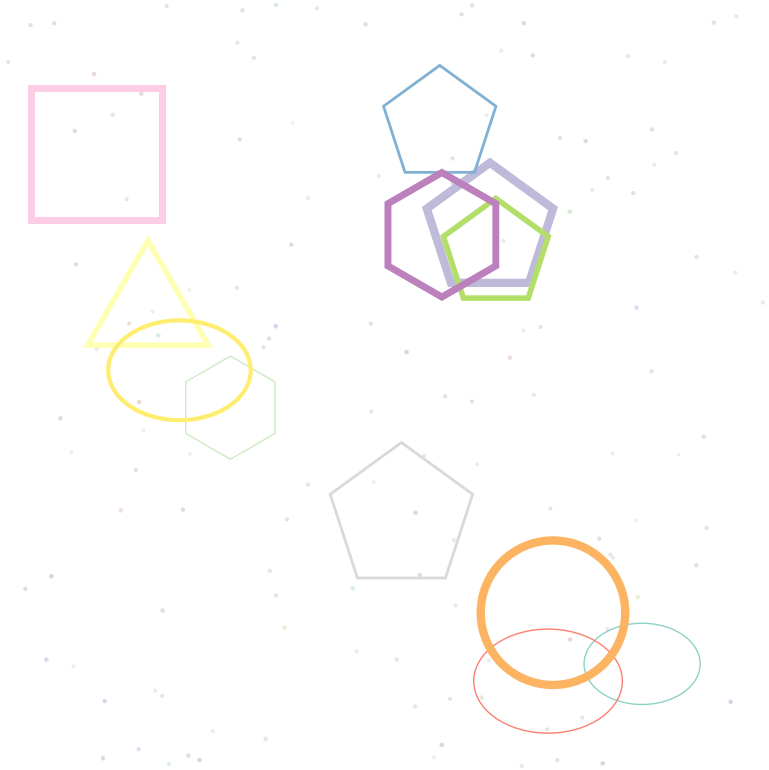[{"shape": "oval", "thickness": 0.5, "radius": 0.38, "center": [0.834, 0.138]}, {"shape": "triangle", "thickness": 2, "radius": 0.45, "center": [0.192, 0.597]}, {"shape": "pentagon", "thickness": 3, "radius": 0.43, "center": [0.636, 0.702]}, {"shape": "oval", "thickness": 0.5, "radius": 0.48, "center": [0.712, 0.115]}, {"shape": "pentagon", "thickness": 1, "radius": 0.38, "center": [0.571, 0.838]}, {"shape": "circle", "thickness": 3, "radius": 0.47, "center": [0.718, 0.204]}, {"shape": "pentagon", "thickness": 2, "radius": 0.36, "center": [0.644, 0.671]}, {"shape": "square", "thickness": 2.5, "radius": 0.43, "center": [0.125, 0.8]}, {"shape": "pentagon", "thickness": 1, "radius": 0.49, "center": [0.521, 0.328]}, {"shape": "hexagon", "thickness": 2.5, "radius": 0.4, "center": [0.574, 0.695]}, {"shape": "hexagon", "thickness": 0.5, "radius": 0.33, "center": [0.299, 0.471]}, {"shape": "oval", "thickness": 1.5, "radius": 0.46, "center": [0.233, 0.519]}]